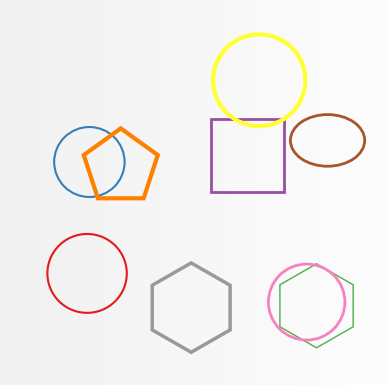[{"shape": "circle", "thickness": 1.5, "radius": 0.51, "center": [0.225, 0.29]}, {"shape": "circle", "thickness": 1.5, "radius": 0.45, "center": [0.231, 0.579]}, {"shape": "hexagon", "thickness": 1, "radius": 0.55, "center": [0.817, 0.206]}, {"shape": "square", "thickness": 2, "radius": 0.47, "center": [0.639, 0.597]}, {"shape": "pentagon", "thickness": 3, "radius": 0.5, "center": [0.312, 0.566]}, {"shape": "circle", "thickness": 3, "radius": 0.6, "center": [0.669, 0.792]}, {"shape": "oval", "thickness": 2, "radius": 0.48, "center": [0.845, 0.635]}, {"shape": "circle", "thickness": 2, "radius": 0.49, "center": [0.791, 0.215]}, {"shape": "hexagon", "thickness": 2.5, "radius": 0.58, "center": [0.493, 0.201]}]